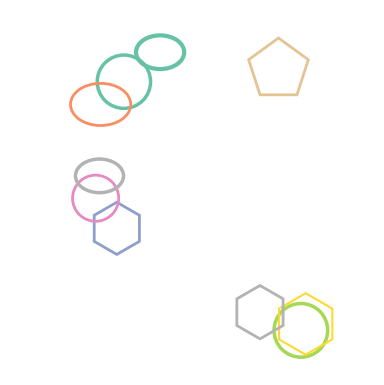[{"shape": "oval", "thickness": 3, "radius": 0.31, "center": [0.416, 0.864]}, {"shape": "circle", "thickness": 2.5, "radius": 0.35, "center": [0.322, 0.788]}, {"shape": "oval", "thickness": 2, "radius": 0.39, "center": [0.261, 0.729]}, {"shape": "hexagon", "thickness": 2, "radius": 0.34, "center": [0.303, 0.407]}, {"shape": "circle", "thickness": 2, "radius": 0.3, "center": [0.248, 0.485]}, {"shape": "circle", "thickness": 2.5, "radius": 0.35, "center": [0.782, 0.142]}, {"shape": "hexagon", "thickness": 1.5, "radius": 0.4, "center": [0.794, 0.159]}, {"shape": "pentagon", "thickness": 2, "radius": 0.41, "center": [0.723, 0.82]}, {"shape": "hexagon", "thickness": 2, "radius": 0.35, "center": [0.675, 0.189]}, {"shape": "oval", "thickness": 2.5, "radius": 0.31, "center": [0.258, 0.543]}]